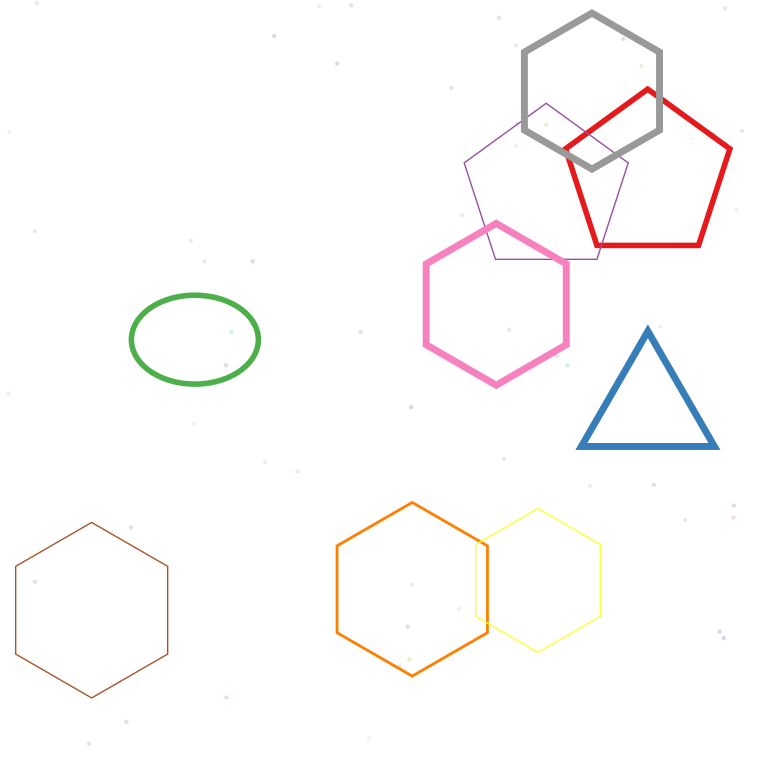[{"shape": "pentagon", "thickness": 2, "radius": 0.56, "center": [0.841, 0.772]}, {"shape": "triangle", "thickness": 2.5, "radius": 0.5, "center": [0.841, 0.47]}, {"shape": "oval", "thickness": 2, "radius": 0.41, "center": [0.253, 0.559]}, {"shape": "pentagon", "thickness": 0.5, "radius": 0.56, "center": [0.709, 0.754]}, {"shape": "hexagon", "thickness": 1, "radius": 0.56, "center": [0.535, 0.235]}, {"shape": "hexagon", "thickness": 0.5, "radius": 0.47, "center": [0.699, 0.246]}, {"shape": "hexagon", "thickness": 0.5, "radius": 0.57, "center": [0.119, 0.208]}, {"shape": "hexagon", "thickness": 2.5, "radius": 0.53, "center": [0.644, 0.605]}, {"shape": "hexagon", "thickness": 2.5, "radius": 0.51, "center": [0.769, 0.882]}]